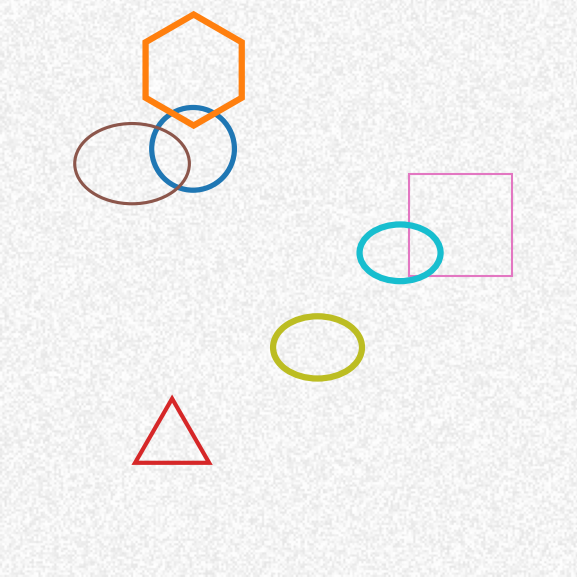[{"shape": "circle", "thickness": 2.5, "radius": 0.36, "center": [0.334, 0.741]}, {"shape": "hexagon", "thickness": 3, "radius": 0.48, "center": [0.335, 0.878]}, {"shape": "triangle", "thickness": 2, "radius": 0.37, "center": [0.298, 0.235]}, {"shape": "oval", "thickness": 1.5, "radius": 0.5, "center": [0.229, 0.716]}, {"shape": "square", "thickness": 1, "radius": 0.44, "center": [0.797, 0.61]}, {"shape": "oval", "thickness": 3, "radius": 0.38, "center": [0.55, 0.398]}, {"shape": "oval", "thickness": 3, "radius": 0.35, "center": [0.693, 0.561]}]